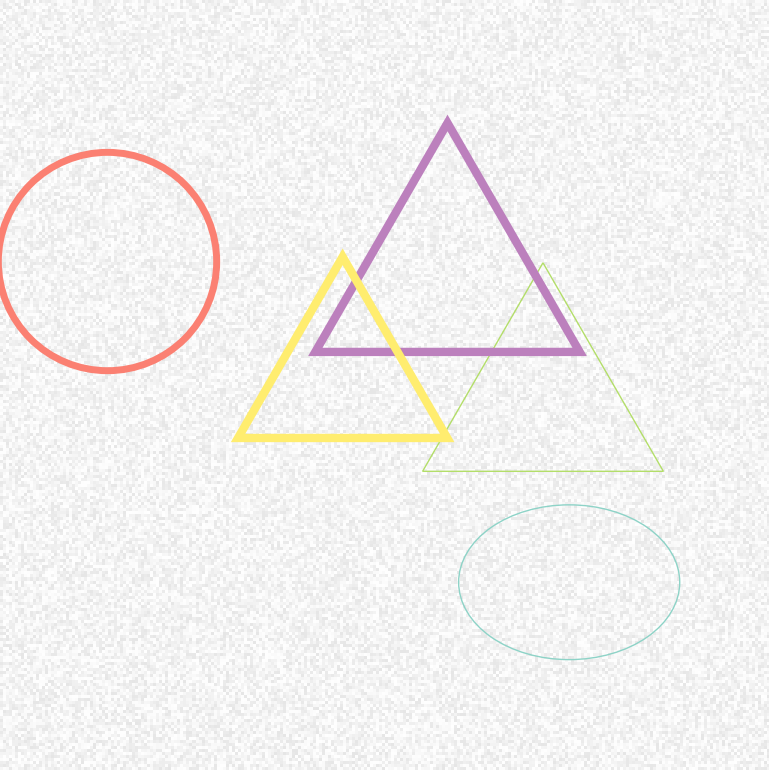[{"shape": "oval", "thickness": 0.5, "radius": 0.72, "center": [0.739, 0.244]}, {"shape": "circle", "thickness": 2.5, "radius": 0.71, "center": [0.14, 0.66]}, {"shape": "triangle", "thickness": 0.5, "radius": 0.9, "center": [0.705, 0.478]}, {"shape": "triangle", "thickness": 3, "radius": 0.99, "center": [0.581, 0.642]}, {"shape": "triangle", "thickness": 3, "radius": 0.78, "center": [0.445, 0.51]}]